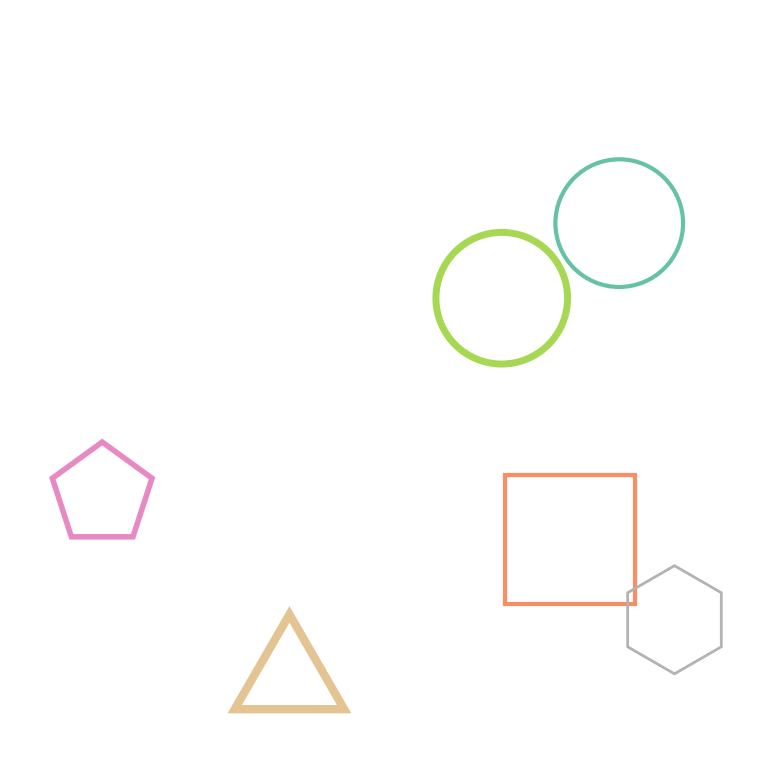[{"shape": "circle", "thickness": 1.5, "radius": 0.41, "center": [0.804, 0.71]}, {"shape": "square", "thickness": 1.5, "radius": 0.42, "center": [0.74, 0.299]}, {"shape": "pentagon", "thickness": 2, "radius": 0.34, "center": [0.133, 0.358]}, {"shape": "circle", "thickness": 2.5, "radius": 0.43, "center": [0.652, 0.613]}, {"shape": "triangle", "thickness": 3, "radius": 0.41, "center": [0.376, 0.12]}, {"shape": "hexagon", "thickness": 1, "radius": 0.35, "center": [0.876, 0.195]}]